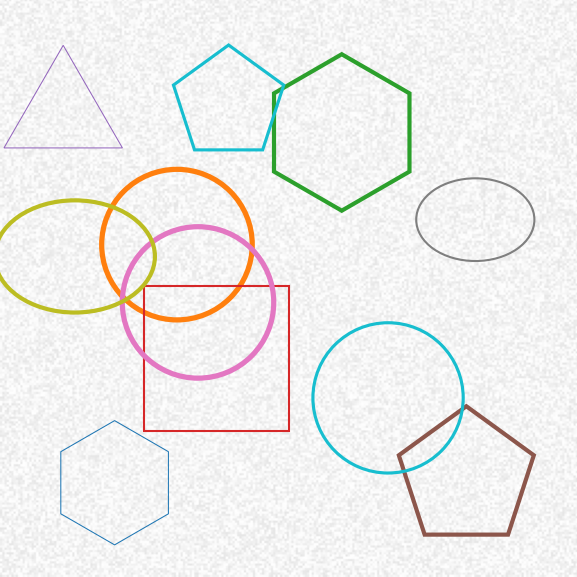[{"shape": "hexagon", "thickness": 0.5, "radius": 0.54, "center": [0.198, 0.163]}, {"shape": "circle", "thickness": 2.5, "radius": 0.65, "center": [0.306, 0.576]}, {"shape": "hexagon", "thickness": 2, "radius": 0.68, "center": [0.592, 0.77]}, {"shape": "square", "thickness": 1, "radius": 0.63, "center": [0.374, 0.379]}, {"shape": "triangle", "thickness": 0.5, "radius": 0.59, "center": [0.109, 0.802]}, {"shape": "pentagon", "thickness": 2, "radius": 0.61, "center": [0.808, 0.173]}, {"shape": "circle", "thickness": 2.5, "radius": 0.66, "center": [0.343, 0.475]}, {"shape": "oval", "thickness": 1, "radius": 0.51, "center": [0.823, 0.619]}, {"shape": "oval", "thickness": 2, "radius": 0.69, "center": [0.13, 0.555]}, {"shape": "pentagon", "thickness": 1.5, "radius": 0.5, "center": [0.396, 0.821]}, {"shape": "circle", "thickness": 1.5, "radius": 0.65, "center": [0.672, 0.31]}]